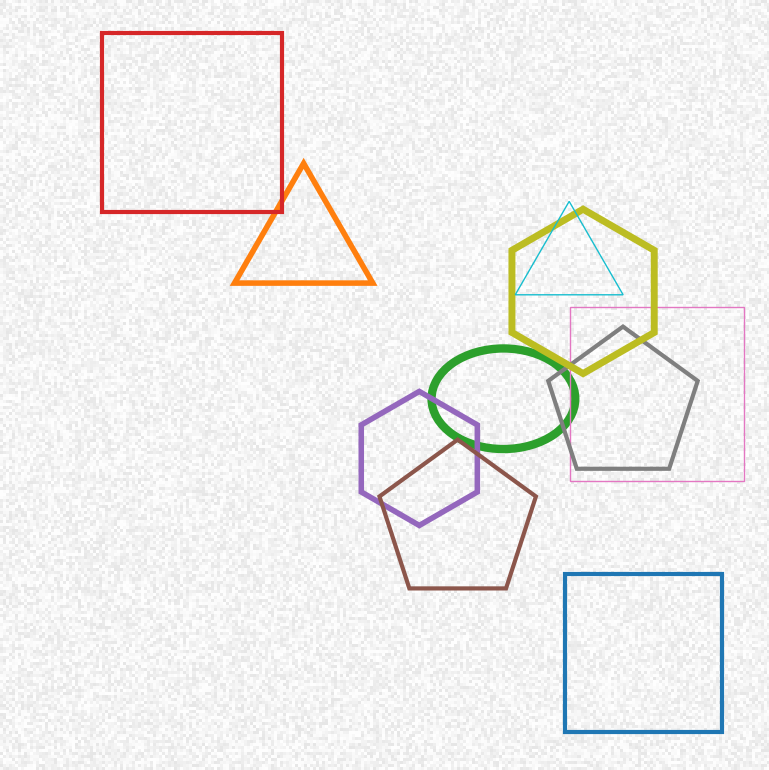[{"shape": "square", "thickness": 1.5, "radius": 0.51, "center": [0.835, 0.152]}, {"shape": "triangle", "thickness": 2, "radius": 0.52, "center": [0.394, 0.684]}, {"shape": "oval", "thickness": 3, "radius": 0.47, "center": [0.654, 0.482]}, {"shape": "square", "thickness": 1.5, "radius": 0.58, "center": [0.249, 0.841]}, {"shape": "hexagon", "thickness": 2, "radius": 0.44, "center": [0.545, 0.405]}, {"shape": "pentagon", "thickness": 1.5, "radius": 0.53, "center": [0.594, 0.322]}, {"shape": "square", "thickness": 0.5, "radius": 0.56, "center": [0.854, 0.489]}, {"shape": "pentagon", "thickness": 1.5, "radius": 0.51, "center": [0.809, 0.474]}, {"shape": "hexagon", "thickness": 2.5, "radius": 0.53, "center": [0.757, 0.622]}, {"shape": "triangle", "thickness": 0.5, "radius": 0.4, "center": [0.739, 0.658]}]